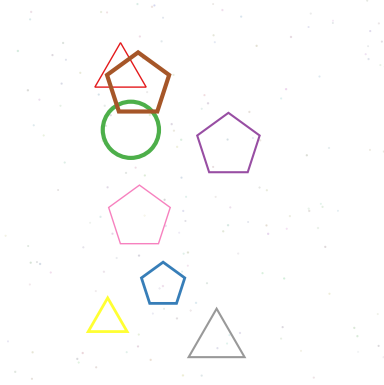[{"shape": "triangle", "thickness": 1, "radius": 0.38, "center": [0.313, 0.812]}, {"shape": "pentagon", "thickness": 2, "radius": 0.3, "center": [0.424, 0.26]}, {"shape": "circle", "thickness": 3, "radius": 0.37, "center": [0.34, 0.663]}, {"shape": "pentagon", "thickness": 1.5, "radius": 0.43, "center": [0.593, 0.622]}, {"shape": "triangle", "thickness": 2, "radius": 0.29, "center": [0.28, 0.168]}, {"shape": "pentagon", "thickness": 3, "radius": 0.42, "center": [0.359, 0.779]}, {"shape": "pentagon", "thickness": 1, "radius": 0.42, "center": [0.362, 0.435]}, {"shape": "triangle", "thickness": 1.5, "radius": 0.42, "center": [0.563, 0.114]}]